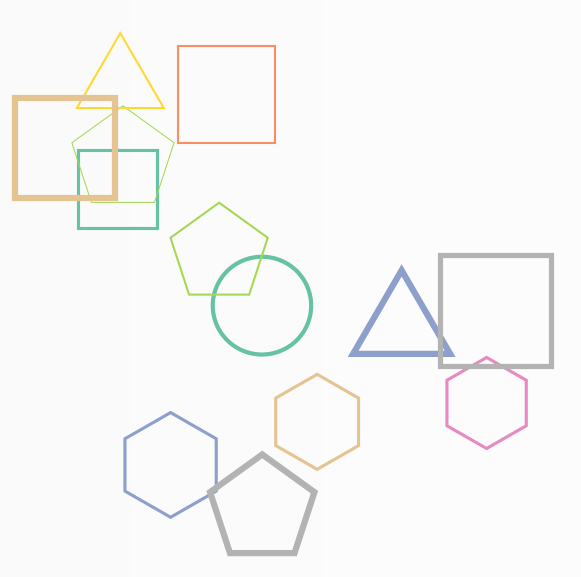[{"shape": "circle", "thickness": 2, "radius": 0.42, "center": [0.451, 0.47]}, {"shape": "square", "thickness": 1.5, "radius": 0.34, "center": [0.202, 0.672]}, {"shape": "square", "thickness": 1, "radius": 0.42, "center": [0.39, 0.836]}, {"shape": "hexagon", "thickness": 1.5, "radius": 0.45, "center": [0.293, 0.194]}, {"shape": "triangle", "thickness": 3, "radius": 0.48, "center": [0.691, 0.435]}, {"shape": "hexagon", "thickness": 1.5, "radius": 0.39, "center": [0.837, 0.301]}, {"shape": "pentagon", "thickness": 1, "radius": 0.44, "center": [0.377, 0.56]}, {"shape": "pentagon", "thickness": 0.5, "radius": 0.46, "center": [0.212, 0.723]}, {"shape": "triangle", "thickness": 1, "radius": 0.43, "center": [0.207, 0.855]}, {"shape": "hexagon", "thickness": 1.5, "radius": 0.41, "center": [0.546, 0.269]}, {"shape": "square", "thickness": 3, "radius": 0.43, "center": [0.112, 0.742]}, {"shape": "square", "thickness": 2.5, "radius": 0.48, "center": [0.853, 0.461]}, {"shape": "pentagon", "thickness": 3, "radius": 0.47, "center": [0.451, 0.118]}]